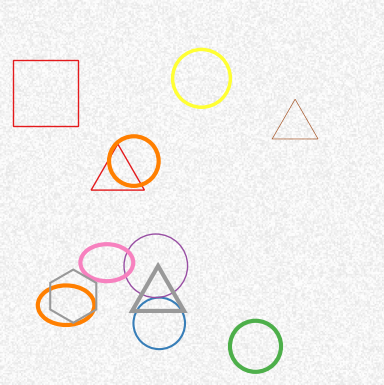[{"shape": "triangle", "thickness": 1, "radius": 0.4, "center": [0.306, 0.546]}, {"shape": "square", "thickness": 1, "radius": 0.43, "center": [0.118, 0.759]}, {"shape": "circle", "thickness": 1.5, "radius": 0.33, "center": [0.414, 0.16]}, {"shape": "circle", "thickness": 3, "radius": 0.33, "center": [0.664, 0.101]}, {"shape": "circle", "thickness": 1, "radius": 0.41, "center": [0.405, 0.31]}, {"shape": "circle", "thickness": 3, "radius": 0.32, "center": [0.348, 0.582]}, {"shape": "oval", "thickness": 3, "radius": 0.37, "center": [0.172, 0.207]}, {"shape": "circle", "thickness": 2.5, "radius": 0.38, "center": [0.523, 0.797]}, {"shape": "triangle", "thickness": 0.5, "radius": 0.34, "center": [0.767, 0.673]}, {"shape": "oval", "thickness": 3, "radius": 0.34, "center": [0.277, 0.318]}, {"shape": "hexagon", "thickness": 1.5, "radius": 0.35, "center": [0.19, 0.231]}, {"shape": "triangle", "thickness": 3, "radius": 0.39, "center": [0.411, 0.231]}]